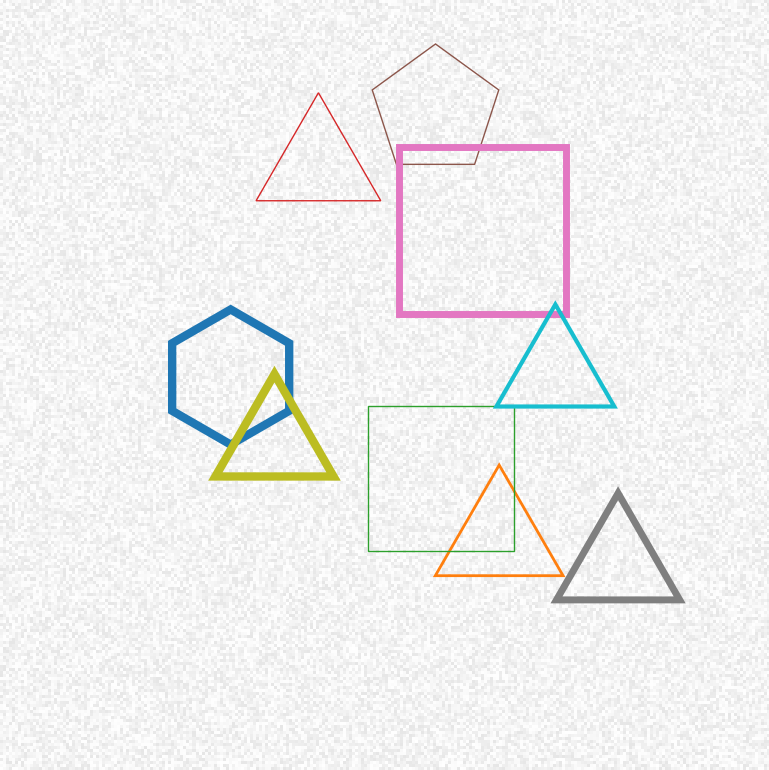[{"shape": "hexagon", "thickness": 3, "radius": 0.44, "center": [0.3, 0.51]}, {"shape": "triangle", "thickness": 1, "radius": 0.48, "center": [0.648, 0.3]}, {"shape": "square", "thickness": 0.5, "radius": 0.47, "center": [0.573, 0.379]}, {"shape": "triangle", "thickness": 0.5, "radius": 0.47, "center": [0.414, 0.786]}, {"shape": "pentagon", "thickness": 0.5, "radius": 0.43, "center": [0.566, 0.856]}, {"shape": "square", "thickness": 2.5, "radius": 0.54, "center": [0.627, 0.7]}, {"shape": "triangle", "thickness": 2.5, "radius": 0.46, "center": [0.803, 0.267]}, {"shape": "triangle", "thickness": 3, "radius": 0.44, "center": [0.356, 0.426]}, {"shape": "triangle", "thickness": 1.5, "radius": 0.44, "center": [0.721, 0.516]}]